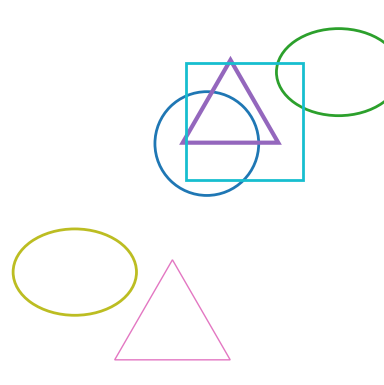[{"shape": "circle", "thickness": 2, "radius": 0.67, "center": [0.537, 0.627]}, {"shape": "oval", "thickness": 2, "radius": 0.81, "center": [0.88, 0.813]}, {"shape": "triangle", "thickness": 3, "radius": 0.72, "center": [0.599, 0.701]}, {"shape": "triangle", "thickness": 1, "radius": 0.87, "center": [0.448, 0.152]}, {"shape": "oval", "thickness": 2, "radius": 0.8, "center": [0.194, 0.293]}, {"shape": "square", "thickness": 2, "radius": 0.76, "center": [0.635, 0.684]}]